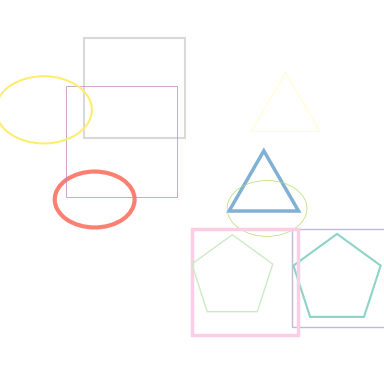[{"shape": "pentagon", "thickness": 1.5, "radius": 0.6, "center": [0.875, 0.273]}, {"shape": "triangle", "thickness": 0.5, "radius": 0.51, "center": [0.742, 0.71]}, {"shape": "square", "thickness": 1, "radius": 0.63, "center": [0.885, 0.278]}, {"shape": "oval", "thickness": 3, "radius": 0.52, "center": [0.246, 0.482]}, {"shape": "triangle", "thickness": 2.5, "radius": 0.52, "center": [0.685, 0.504]}, {"shape": "oval", "thickness": 0.5, "radius": 0.52, "center": [0.694, 0.459]}, {"shape": "square", "thickness": 2.5, "radius": 0.69, "center": [0.637, 0.267]}, {"shape": "square", "thickness": 1.5, "radius": 0.65, "center": [0.35, 0.771]}, {"shape": "square", "thickness": 0.5, "radius": 0.72, "center": [0.316, 0.632]}, {"shape": "pentagon", "thickness": 1, "radius": 0.55, "center": [0.603, 0.28]}, {"shape": "oval", "thickness": 1.5, "radius": 0.62, "center": [0.114, 0.715]}]